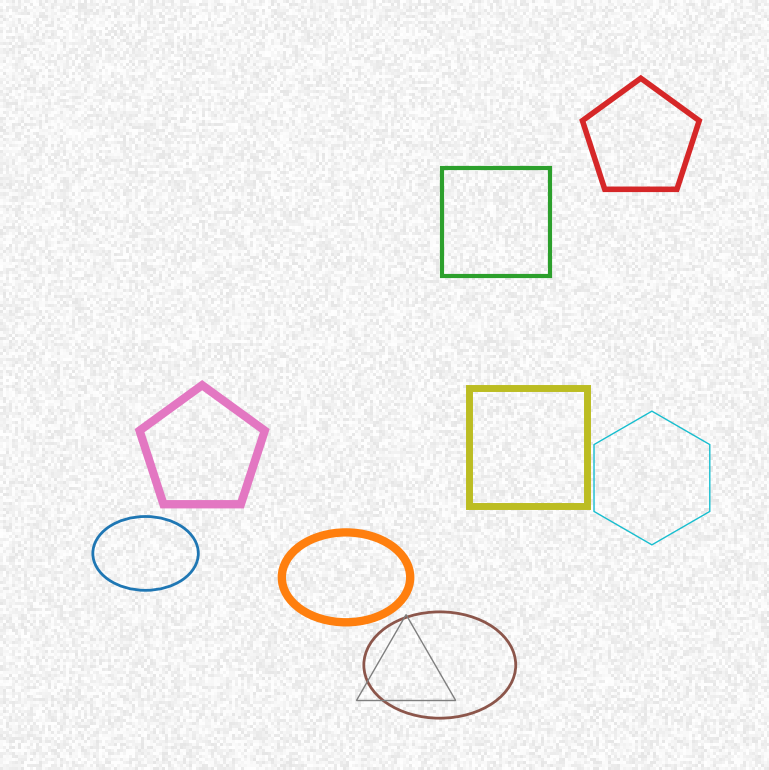[{"shape": "oval", "thickness": 1, "radius": 0.34, "center": [0.189, 0.281]}, {"shape": "oval", "thickness": 3, "radius": 0.42, "center": [0.449, 0.25]}, {"shape": "square", "thickness": 1.5, "radius": 0.35, "center": [0.645, 0.712]}, {"shape": "pentagon", "thickness": 2, "radius": 0.4, "center": [0.832, 0.819]}, {"shape": "oval", "thickness": 1, "radius": 0.49, "center": [0.571, 0.136]}, {"shape": "pentagon", "thickness": 3, "radius": 0.43, "center": [0.263, 0.414]}, {"shape": "triangle", "thickness": 0.5, "radius": 0.37, "center": [0.527, 0.127]}, {"shape": "square", "thickness": 2.5, "radius": 0.38, "center": [0.685, 0.419]}, {"shape": "hexagon", "thickness": 0.5, "radius": 0.43, "center": [0.847, 0.379]}]